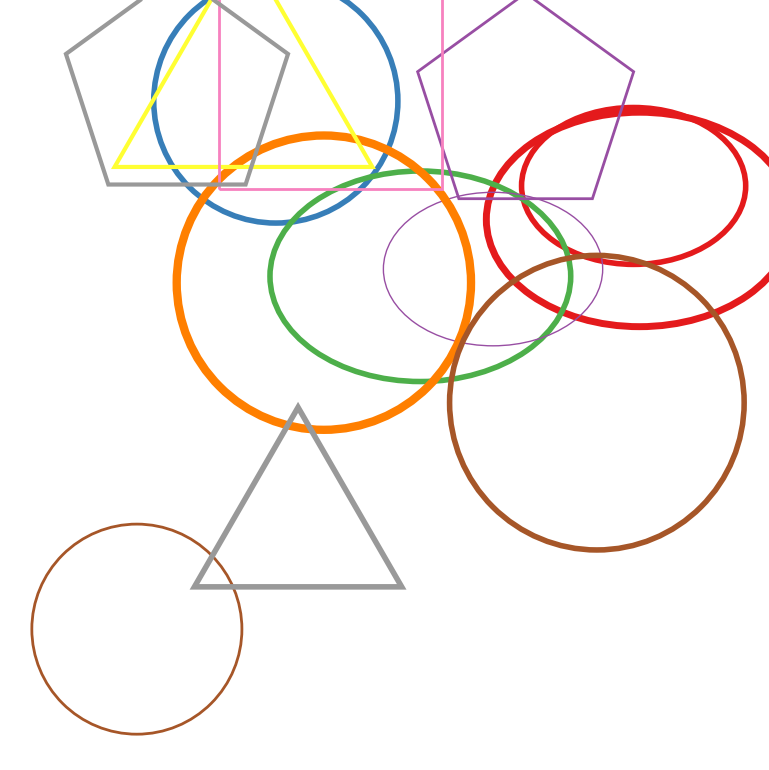[{"shape": "oval", "thickness": 2.5, "radius": 0.99, "center": [0.831, 0.715]}, {"shape": "oval", "thickness": 2, "radius": 0.73, "center": [0.823, 0.759]}, {"shape": "circle", "thickness": 2, "radius": 0.79, "center": [0.358, 0.869]}, {"shape": "oval", "thickness": 2, "radius": 0.98, "center": [0.546, 0.641]}, {"shape": "oval", "thickness": 0.5, "radius": 0.71, "center": [0.64, 0.651]}, {"shape": "pentagon", "thickness": 1, "radius": 0.74, "center": [0.683, 0.861]}, {"shape": "circle", "thickness": 3, "radius": 0.96, "center": [0.421, 0.633]}, {"shape": "triangle", "thickness": 1.5, "radius": 0.97, "center": [0.316, 0.88]}, {"shape": "circle", "thickness": 1, "radius": 0.68, "center": [0.178, 0.183]}, {"shape": "circle", "thickness": 2, "radius": 0.96, "center": [0.775, 0.477]}, {"shape": "square", "thickness": 1, "radius": 0.72, "center": [0.429, 0.9]}, {"shape": "triangle", "thickness": 2, "radius": 0.78, "center": [0.387, 0.316]}, {"shape": "pentagon", "thickness": 1.5, "radius": 0.76, "center": [0.23, 0.883]}]